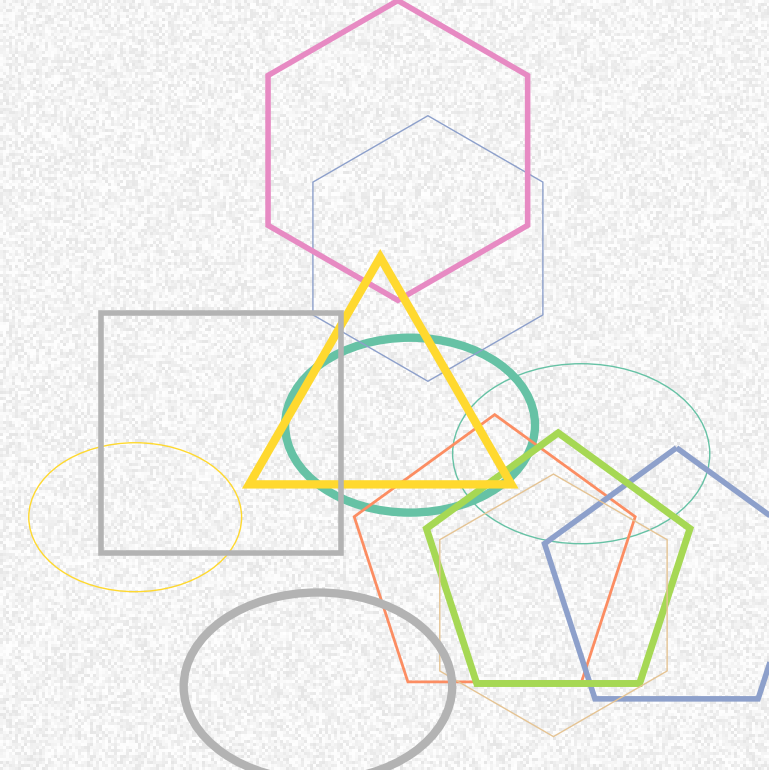[{"shape": "oval", "thickness": 3, "radius": 0.81, "center": [0.533, 0.448]}, {"shape": "oval", "thickness": 0.5, "radius": 0.83, "center": [0.755, 0.411]}, {"shape": "pentagon", "thickness": 1, "radius": 0.96, "center": [0.642, 0.27]}, {"shape": "pentagon", "thickness": 2, "radius": 0.9, "center": [0.879, 0.238]}, {"shape": "hexagon", "thickness": 0.5, "radius": 0.86, "center": [0.556, 0.677]}, {"shape": "hexagon", "thickness": 2, "radius": 0.97, "center": [0.517, 0.805]}, {"shape": "pentagon", "thickness": 2.5, "radius": 0.9, "center": [0.725, 0.258]}, {"shape": "oval", "thickness": 0.5, "radius": 0.69, "center": [0.176, 0.328]}, {"shape": "triangle", "thickness": 3, "radius": 0.98, "center": [0.494, 0.469]}, {"shape": "hexagon", "thickness": 0.5, "radius": 0.85, "center": [0.719, 0.214]}, {"shape": "oval", "thickness": 3, "radius": 0.87, "center": [0.413, 0.108]}, {"shape": "square", "thickness": 2, "radius": 0.78, "center": [0.287, 0.438]}]